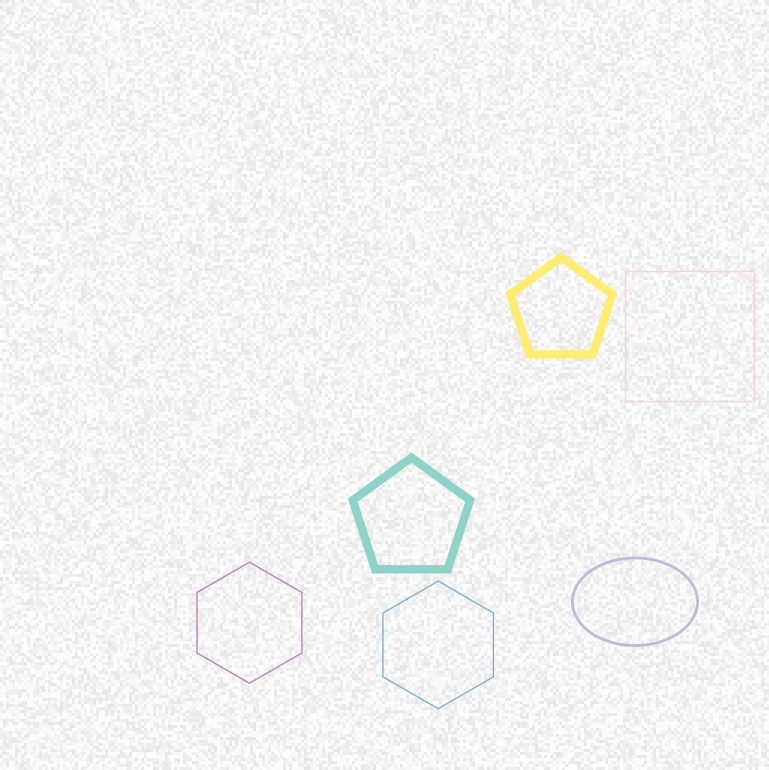[{"shape": "pentagon", "thickness": 3, "radius": 0.4, "center": [0.534, 0.326]}, {"shape": "oval", "thickness": 1, "radius": 0.41, "center": [0.825, 0.219]}, {"shape": "hexagon", "thickness": 0.5, "radius": 0.41, "center": [0.569, 0.162]}, {"shape": "square", "thickness": 0.5, "radius": 0.42, "center": [0.896, 0.564]}, {"shape": "hexagon", "thickness": 0.5, "radius": 0.39, "center": [0.324, 0.191]}, {"shape": "pentagon", "thickness": 3, "radius": 0.35, "center": [0.729, 0.596]}]